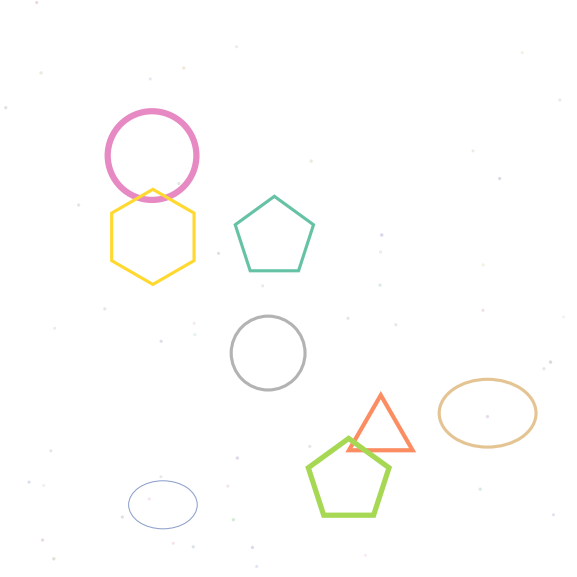[{"shape": "pentagon", "thickness": 1.5, "radius": 0.36, "center": [0.475, 0.588]}, {"shape": "triangle", "thickness": 2, "radius": 0.32, "center": [0.659, 0.251]}, {"shape": "oval", "thickness": 0.5, "radius": 0.3, "center": [0.282, 0.125]}, {"shape": "circle", "thickness": 3, "radius": 0.38, "center": [0.263, 0.73]}, {"shape": "pentagon", "thickness": 2.5, "radius": 0.37, "center": [0.604, 0.166]}, {"shape": "hexagon", "thickness": 1.5, "radius": 0.41, "center": [0.265, 0.589]}, {"shape": "oval", "thickness": 1.5, "radius": 0.42, "center": [0.844, 0.284]}, {"shape": "circle", "thickness": 1.5, "radius": 0.32, "center": [0.464, 0.388]}]